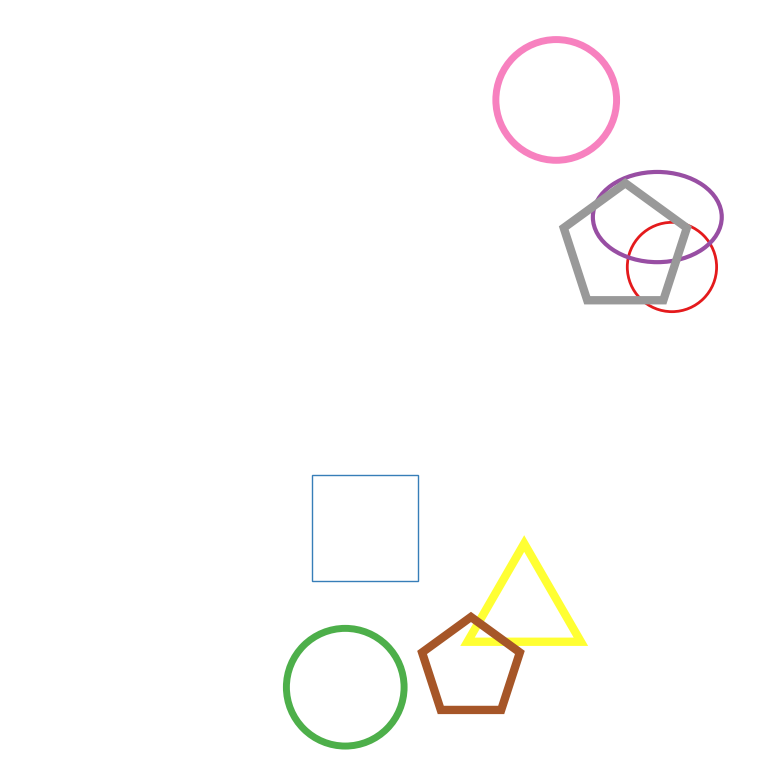[{"shape": "circle", "thickness": 1, "radius": 0.29, "center": [0.873, 0.653]}, {"shape": "square", "thickness": 0.5, "radius": 0.34, "center": [0.473, 0.314]}, {"shape": "circle", "thickness": 2.5, "radius": 0.38, "center": [0.448, 0.108]}, {"shape": "oval", "thickness": 1.5, "radius": 0.42, "center": [0.854, 0.718]}, {"shape": "triangle", "thickness": 3, "radius": 0.43, "center": [0.681, 0.209]}, {"shape": "pentagon", "thickness": 3, "radius": 0.33, "center": [0.612, 0.132]}, {"shape": "circle", "thickness": 2.5, "radius": 0.39, "center": [0.722, 0.87]}, {"shape": "pentagon", "thickness": 3, "radius": 0.42, "center": [0.812, 0.678]}]